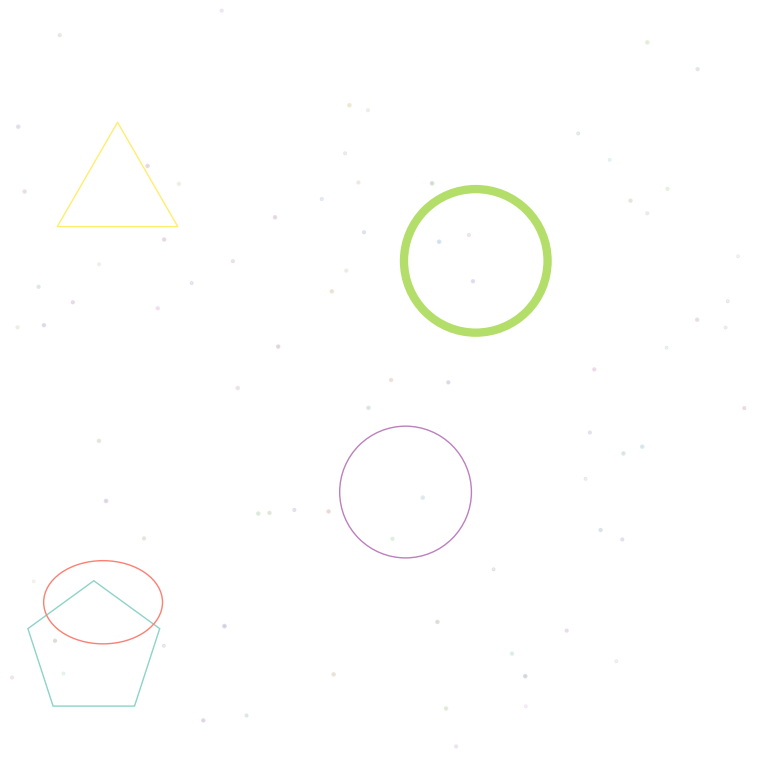[{"shape": "pentagon", "thickness": 0.5, "radius": 0.45, "center": [0.122, 0.156]}, {"shape": "oval", "thickness": 0.5, "radius": 0.39, "center": [0.134, 0.218]}, {"shape": "circle", "thickness": 3, "radius": 0.47, "center": [0.618, 0.661]}, {"shape": "circle", "thickness": 0.5, "radius": 0.43, "center": [0.527, 0.361]}, {"shape": "triangle", "thickness": 0.5, "radius": 0.45, "center": [0.153, 0.751]}]